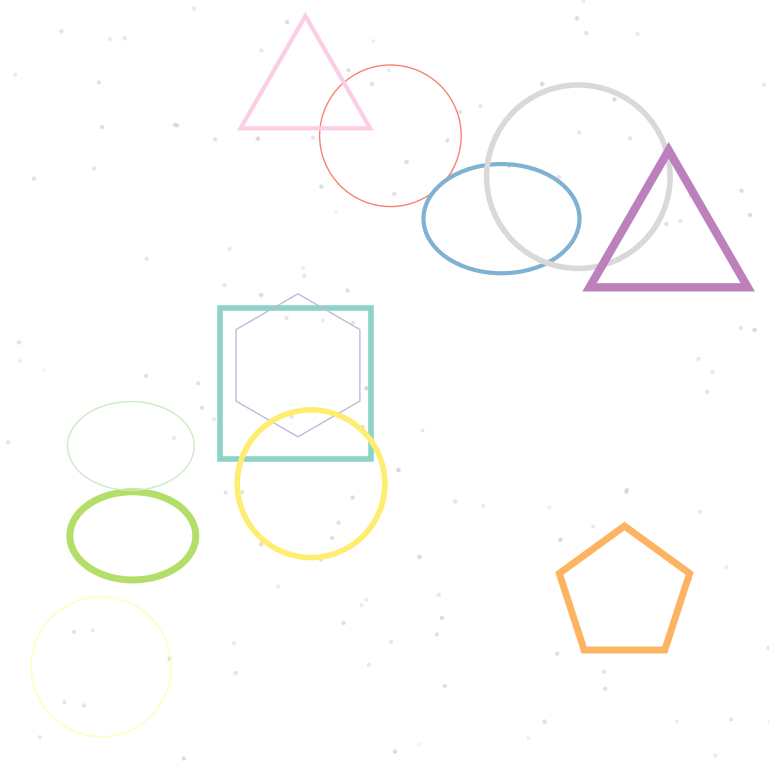[{"shape": "square", "thickness": 2, "radius": 0.49, "center": [0.384, 0.502]}, {"shape": "circle", "thickness": 0.5, "radius": 0.45, "center": [0.131, 0.134]}, {"shape": "hexagon", "thickness": 0.5, "radius": 0.46, "center": [0.387, 0.526]}, {"shape": "circle", "thickness": 0.5, "radius": 0.46, "center": [0.507, 0.824]}, {"shape": "oval", "thickness": 1.5, "radius": 0.51, "center": [0.651, 0.716]}, {"shape": "pentagon", "thickness": 2.5, "radius": 0.45, "center": [0.811, 0.228]}, {"shape": "oval", "thickness": 2.5, "radius": 0.41, "center": [0.172, 0.304]}, {"shape": "triangle", "thickness": 1.5, "radius": 0.49, "center": [0.397, 0.882]}, {"shape": "circle", "thickness": 2, "radius": 0.6, "center": [0.751, 0.771]}, {"shape": "triangle", "thickness": 3, "radius": 0.59, "center": [0.868, 0.686]}, {"shape": "oval", "thickness": 0.5, "radius": 0.41, "center": [0.17, 0.421]}, {"shape": "circle", "thickness": 2, "radius": 0.48, "center": [0.404, 0.372]}]